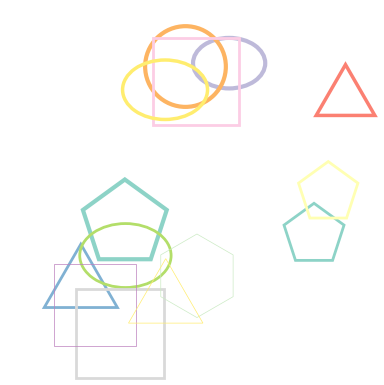[{"shape": "pentagon", "thickness": 3, "radius": 0.57, "center": [0.324, 0.419]}, {"shape": "pentagon", "thickness": 2, "radius": 0.41, "center": [0.816, 0.39]}, {"shape": "pentagon", "thickness": 2, "radius": 0.41, "center": [0.853, 0.499]}, {"shape": "oval", "thickness": 3, "radius": 0.47, "center": [0.595, 0.836]}, {"shape": "triangle", "thickness": 2.5, "radius": 0.44, "center": [0.897, 0.744]}, {"shape": "triangle", "thickness": 2, "radius": 0.55, "center": [0.21, 0.256]}, {"shape": "circle", "thickness": 3, "radius": 0.52, "center": [0.482, 0.827]}, {"shape": "oval", "thickness": 2, "radius": 0.59, "center": [0.326, 0.336]}, {"shape": "square", "thickness": 2, "radius": 0.56, "center": [0.509, 0.789]}, {"shape": "square", "thickness": 2, "radius": 0.58, "center": [0.312, 0.133]}, {"shape": "square", "thickness": 0.5, "radius": 0.54, "center": [0.247, 0.207]}, {"shape": "hexagon", "thickness": 0.5, "radius": 0.54, "center": [0.512, 0.284]}, {"shape": "oval", "thickness": 2.5, "radius": 0.55, "center": [0.429, 0.767]}, {"shape": "triangle", "thickness": 0.5, "radius": 0.56, "center": [0.43, 0.217]}]